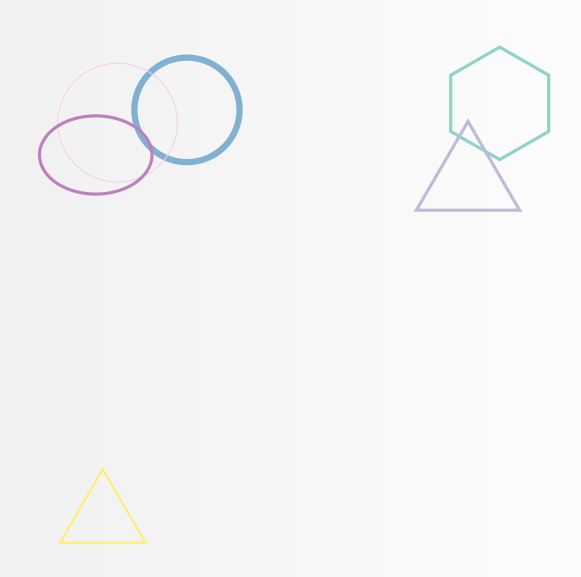[{"shape": "hexagon", "thickness": 1.5, "radius": 0.49, "center": [0.86, 0.82]}, {"shape": "triangle", "thickness": 1.5, "radius": 0.51, "center": [0.805, 0.686]}, {"shape": "circle", "thickness": 3, "radius": 0.45, "center": [0.322, 0.809]}, {"shape": "circle", "thickness": 0.5, "radius": 0.51, "center": [0.202, 0.787]}, {"shape": "oval", "thickness": 1.5, "radius": 0.48, "center": [0.165, 0.731]}, {"shape": "triangle", "thickness": 1, "radius": 0.42, "center": [0.177, 0.102]}]